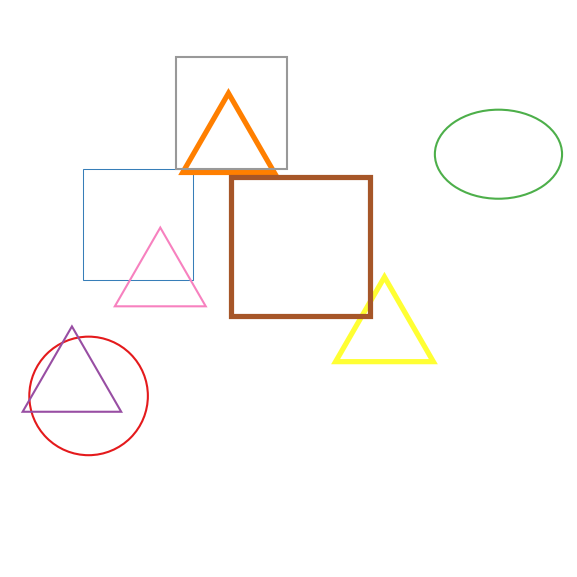[{"shape": "circle", "thickness": 1, "radius": 0.51, "center": [0.153, 0.314]}, {"shape": "square", "thickness": 0.5, "radius": 0.48, "center": [0.239, 0.611]}, {"shape": "oval", "thickness": 1, "radius": 0.55, "center": [0.863, 0.732]}, {"shape": "triangle", "thickness": 1, "radius": 0.49, "center": [0.125, 0.335]}, {"shape": "triangle", "thickness": 2.5, "radius": 0.46, "center": [0.396, 0.746]}, {"shape": "triangle", "thickness": 2.5, "radius": 0.49, "center": [0.666, 0.422]}, {"shape": "square", "thickness": 2.5, "radius": 0.6, "center": [0.52, 0.572]}, {"shape": "triangle", "thickness": 1, "radius": 0.45, "center": [0.278, 0.514]}, {"shape": "square", "thickness": 1, "radius": 0.48, "center": [0.401, 0.804]}]